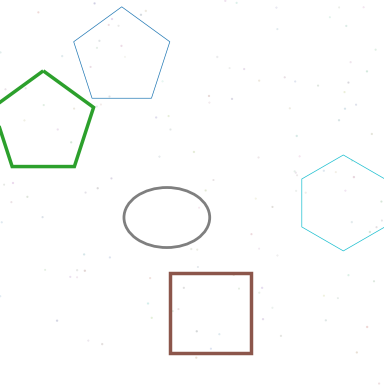[{"shape": "pentagon", "thickness": 0.5, "radius": 0.66, "center": [0.316, 0.851]}, {"shape": "pentagon", "thickness": 2.5, "radius": 0.69, "center": [0.112, 0.679]}, {"shape": "square", "thickness": 2.5, "radius": 0.52, "center": [0.547, 0.187]}, {"shape": "oval", "thickness": 2, "radius": 0.56, "center": [0.433, 0.435]}, {"shape": "hexagon", "thickness": 0.5, "radius": 0.62, "center": [0.892, 0.473]}]